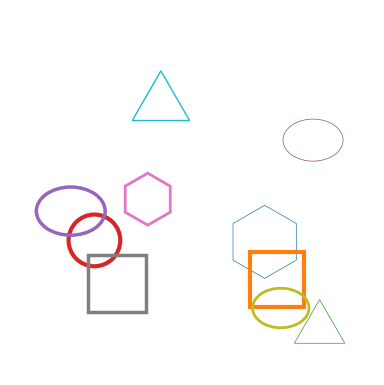[{"shape": "hexagon", "thickness": 0.5, "radius": 0.47, "center": [0.687, 0.372]}, {"shape": "square", "thickness": 3, "radius": 0.35, "center": [0.72, 0.275]}, {"shape": "triangle", "thickness": 0.5, "radius": 0.38, "center": [0.83, 0.146]}, {"shape": "circle", "thickness": 3, "radius": 0.34, "center": [0.245, 0.376]}, {"shape": "oval", "thickness": 2.5, "radius": 0.45, "center": [0.184, 0.452]}, {"shape": "oval", "thickness": 0.5, "radius": 0.39, "center": [0.813, 0.636]}, {"shape": "hexagon", "thickness": 2, "radius": 0.34, "center": [0.384, 0.483]}, {"shape": "square", "thickness": 2.5, "radius": 0.37, "center": [0.303, 0.264]}, {"shape": "oval", "thickness": 2, "radius": 0.37, "center": [0.729, 0.2]}, {"shape": "triangle", "thickness": 1, "radius": 0.43, "center": [0.418, 0.73]}]